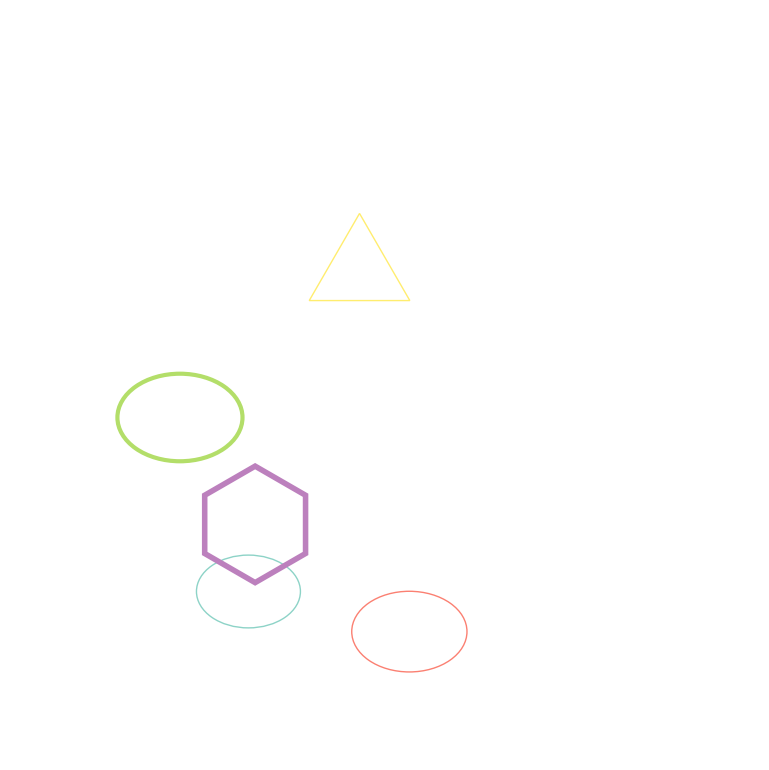[{"shape": "oval", "thickness": 0.5, "radius": 0.34, "center": [0.323, 0.232]}, {"shape": "oval", "thickness": 0.5, "radius": 0.37, "center": [0.532, 0.18]}, {"shape": "oval", "thickness": 1.5, "radius": 0.41, "center": [0.234, 0.458]}, {"shape": "hexagon", "thickness": 2, "radius": 0.38, "center": [0.331, 0.319]}, {"shape": "triangle", "thickness": 0.5, "radius": 0.38, "center": [0.467, 0.647]}]